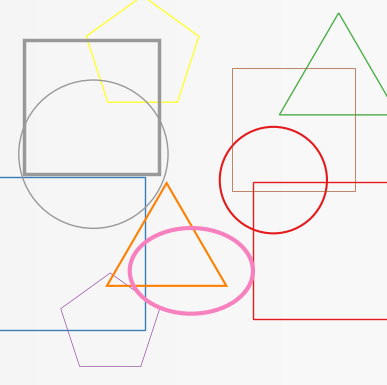[{"shape": "square", "thickness": 1, "radius": 0.89, "center": [0.83, 0.349]}, {"shape": "circle", "thickness": 1.5, "radius": 0.69, "center": [0.705, 0.532]}, {"shape": "square", "thickness": 1, "radius": 0.99, "center": [0.176, 0.34]}, {"shape": "triangle", "thickness": 1, "radius": 0.88, "center": [0.874, 0.79]}, {"shape": "pentagon", "thickness": 0.5, "radius": 0.67, "center": [0.284, 0.157]}, {"shape": "triangle", "thickness": 1.5, "radius": 0.89, "center": [0.43, 0.347]}, {"shape": "pentagon", "thickness": 1, "radius": 0.76, "center": [0.368, 0.858]}, {"shape": "square", "thickness": 0.5, "radius": 0.79, "center": [0.757, 0.664]}, {"shape": "oval", "thickness": 3, "radius": 0.79, "center": [0.494, 0.296]}, {"shape": "circle", "thickness": 1, "radius": 0.96, "center": [0.241, 0.599]}, {"shape": "square", "thickness": 2.5, "radius": 0.87, "center": [0.236, 0.722]}]